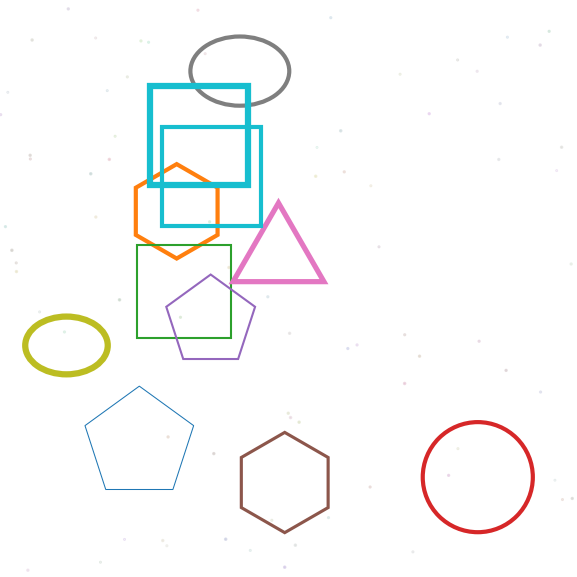[{"shape": "pentagon", "thickness": 0.5, "radius": 0.49, "center": [0.241, 0.232]}, {"shape": "hexagon", "thickness": 2, "radius": 0.41, "center": [0.306, 0.633]}, {"shape": "square", "thickness": 1, "radius": 0.4, "center": [0.318, 0.494]}, {"shape": "circle", "thickness": 2, "radius": 0.48, "center": [0.827, 0.173]}, {"shape": "pentagon", "thickness": 1, "radius": 0.4, "center": [0.365, 0.443]}, {"shape": "hexagon", "thickness": 1.5, "radius": 0.43, "center": [0.493, 0.164]}, {"shape": "triangle", "thickness": 2.5, "radius": 0.45, "center": [0.482, 0.557]}, {"shape": "oval", "thickness": 2, "radius": 0.43, "center": [0.415, 0.876]}, {"shape": "oval", "thickness": 3, "radius": 0.36, "center": [0.115, 0.401]}, {"shape": "square", "thickness": 3, "radius": 0.43, "center": [0.344, 0.765]}, {"shape": "square", "thickness": 2, "radius": 0.43, "center": [0.366, 0.693]}]